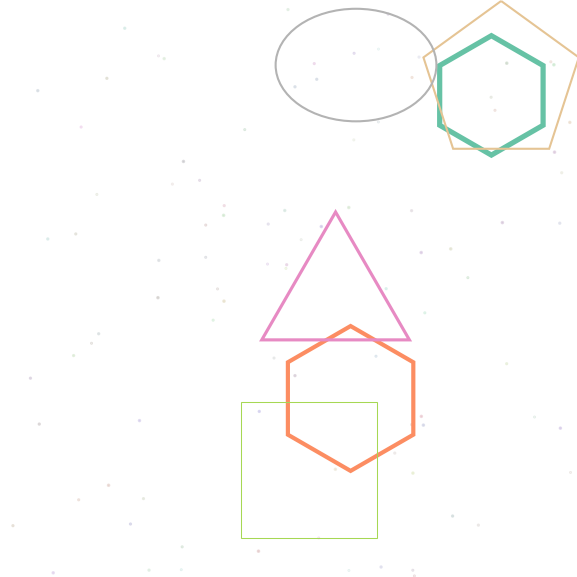[{"shape": "hexagon", "thickness": 2.5, "radius": 0.52, "center": [0.851, 0.834]}, {"shape": "hexagon", "thickness": 2, "radius": 0.63, "center": [0.607, 0.309]}, {"shape": "triangle", "thickness": 1.5, "radius": 0.74, "center": [0.581, 0.484]}, {"shape": "square", "thickness": 0.5, "radius": 0.59, "center": [0.535, 0.185]}, {"shape": "pentagon", "thickness": 1, "radius": 0.71, "center": [0.868, 0.856]}, {"shape": "oval", "thickness": 1, "radius": 0.7, "center": [0.616, 0.886]}]